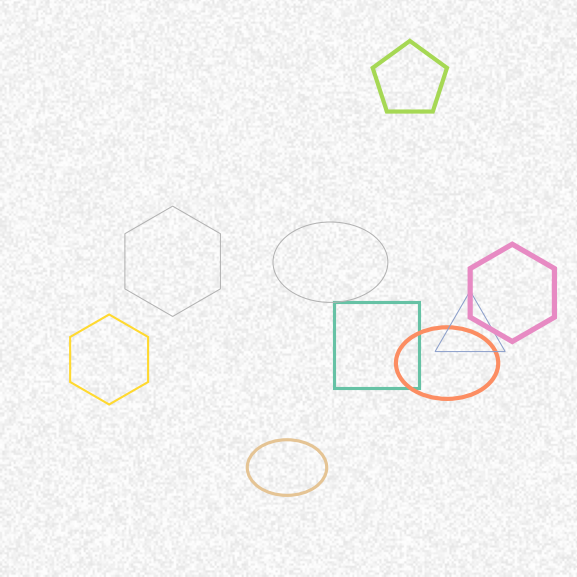[{"shape": "square", "thickness": 1.5, "radius": 0.37, "center": [0.652, 0.401]}, {"shape": "oval", "thickness": 2, "radius": 0.44, "center": [0.774, 0.37]}, {"shape": "triangle", "thickness": 0.5, "radius": 0.35, "center": [0.814, 0.425]}, {"shape": "hexagon", "thickness": 2.5, "radius": 0.42, "center": [0.887, 0.492]}, {"shape": "pentagon", "thickness": 2, "radius": 0.34, "center": [0.71, 0.861]}, {"shape": "hexagon", "thickness": 1, "radius": 0.39, "center": [0.189, 0.377]}, {"shape": "oval", "thickness": 1.5, "radius": 0.34, "center": [0.497, 0.19]}, {"shape": "hexagon", "thickness": 0.5, "radius": 0.48, "center": [0.299, 0.547]}, {"shape": "oval", "thickness": 0.5, "radius": 0.5, "center": [0.572, 0.545]}]